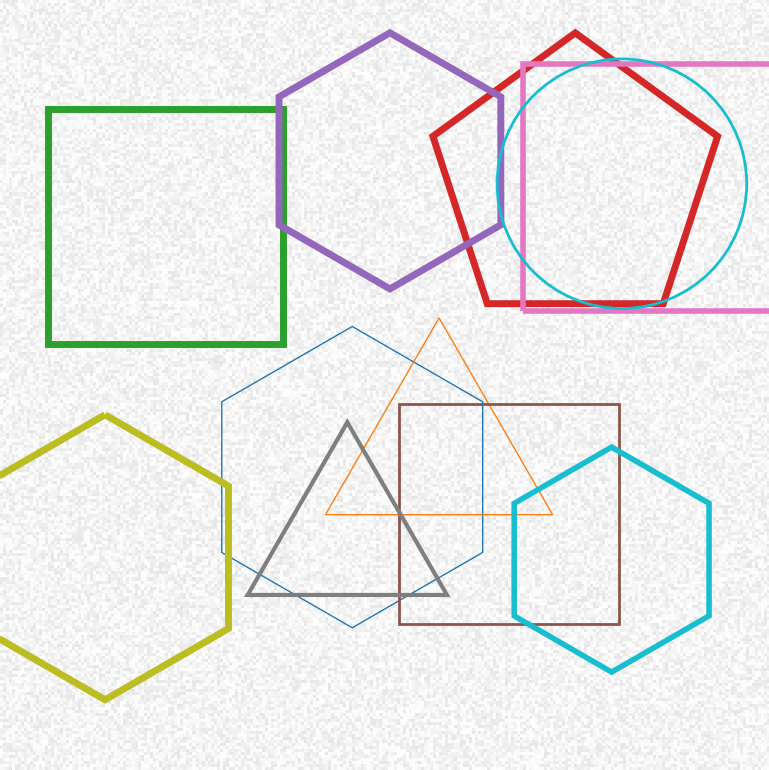[{"shape": "hexagon", "thickness": 0.5, "radius": 0.98, "center": [0.457, 0.38]}, {"shape": "triangle", "thickness": 0.5, "radius": 0.85, "center": [0.57, 0.417]}, {"shape": "square", "thickness": 2.5, "radius": 0.77, "center": [0.215, 0.706]}, {"shape": "pentagon", "thickness": 2.5, "radius": 0.97, "center": [0.747, 0.763]}, {"shape": "hexagon", "thickness": 2.5, "radius": 0.83, "center": [0.506, 0.791]}, {"shape": "square", "thickness": 1, "radius": 0.72, "center": [0.661, 0.333]}, {"shape": "square", "thickness": 2, "radius": 0.8, "center": [0.84, 0.757]}, {"shape": "triangle", "thickness": 1.5, "radius": 0.75, "center": [0.451, 0.302]}, {"shape": "hexagon", "thickness": 2.5, "radius": 0.93, "center": [0.136, 0.276]}, {"shape": "circle", "thickness": 1, "radius": 0.81, "center": [0.808, 0.761]}, {"shape": "hexagon", "thickness": 2, "radius": 0.73, "center": [0.794, 0.273]}]